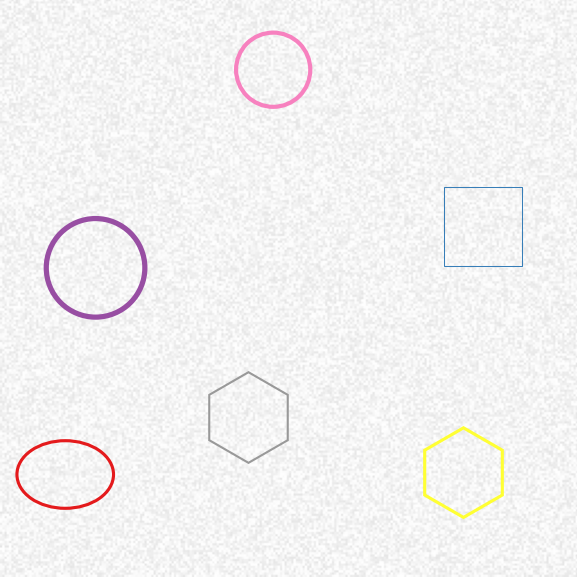[{"shape": "oval", "thickness": 1.5, "radius": 0.42, "center": [0.113, 0.177]}, {"shape": "square", "thickness": 0.5, "radius": 0.34, "center": [0.836, 0.607]}, {"shape": "circle", "thickness": 2.5, "radius": 0.43, "center": [0.165, 0.535]}, {"shape": "hexagon", "thickness": 1.5, "radius": 0.39, "center": [0.803, 0.181]}, {"shape": "circle", "thickness": 2, "radius": 0.32, "center": [0.473, 0.878]}, {"shape": "hexagon", "thickness": 1, "radius": 0.39, "center": [0.43, 0.276]}]